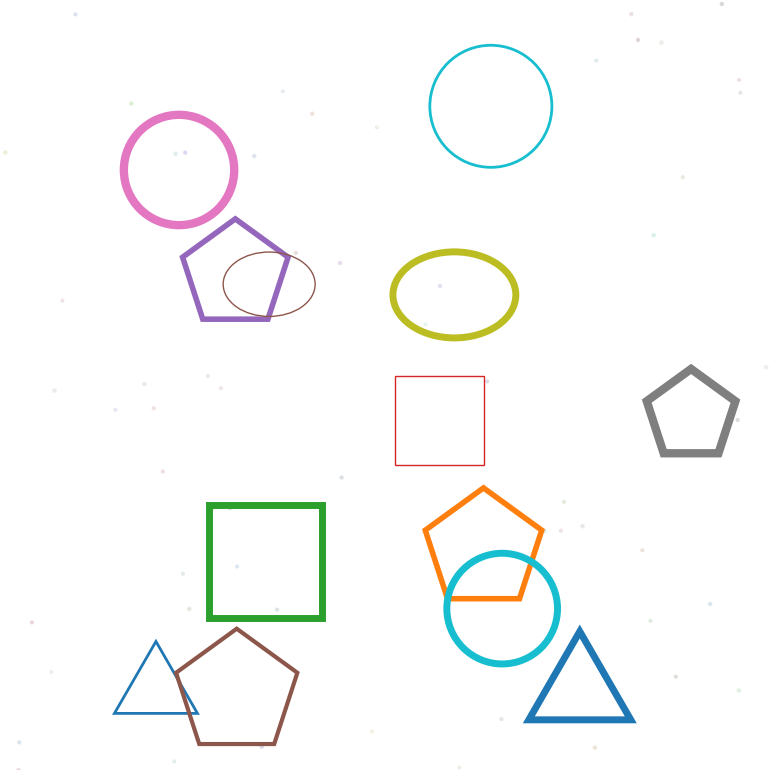[{"shape": "triangle", "thickness": 1, "radius": 0.31, "center": [0.203, 0.105]}, {"shape": "triangle", "thickness": 2.5, "radius": 0.38, "center": [0.753, 0.103]}, {"shape": "pentagon", "thickness": 2, "radius": 0.4, "center": [0.628, 0.287]}, {"shape": "square", "thickness": 2.5, "radius": 0.37, "center": [0.345, 0.271]}, {"shape": "square", "thickness": 0.5, "radius": 0.29, "center": [0.571, 0.454]}, {"shape": "pentagon", "thickness": 2, "radius": 0.36, "center": [0.306, 0.644]}, {"shape": "oval", "thickness": 0.5, "radius": 0.3, "center": [0.35, 0.631]}, {"shape": "pentagon", "thickness": 1.5, "radius": 0.41, "center": [0.307, 0.101]}, {"shape": "circle", "thickness": 3, "radius": 0.36, "center": [0.233, 0.779]}, {"shape": "pentagon", "thickness": 3, "radius": 0.3, "center": [0.897, 0.46]}, {"shape": "oval", "thickness": 2.5, "radius": 0.4, "center": [0.59, 0.617]}, {"shape": "circle", "thickness": 2.5, "radius": 0.36, "center": [0.652, 0.21]}, {"shape": "circle", "thickness": 1, "radius": 0.4, "center": [0.637, 0.862]}]